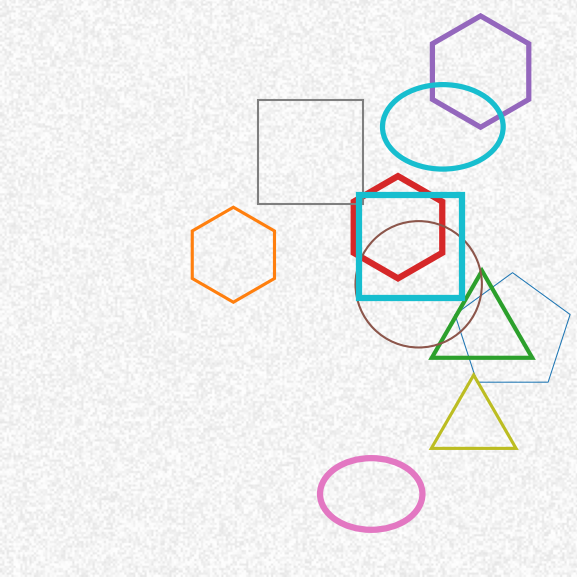[{"shape": "pentagon", "thickness": 0.5, "radius": 0.52, "center": [0.888, 0.422]}, {"shape": "hexagon", "thickness": 1.5, "radius": 0.41, "center": [0.404, 0.558]}, {"shape": "triangle", "thickness": 2, "radius": 0.5, "center": [0.835, 0.43]}, {"shape": "hexagon", "thickness": 3, "radius": 0.44, "center": [0.689, 0.606]}, {"shape": "hexagon", "thickness": 2.5, "radius": 0.48, "center": [0.832, 0.875]}, {"shape": "circle", "thickness": 1, "radius": 0.55, "center": [0.725, 0.507]}, {"shape": "oval", "thickness": 3, "radius": 0.44, "center": [0.643, 0.144]}, {"shape": "square", "thickness": 1, "radius": 0.45, "center": [0.538, 0.735]}, {"shape": "triangle", "thickness": 1.5, "radius": 0.42, "center": [0.82, 0.265]}, {"shape": "square", "thickness": 3, "radius": 0.45, "center": [0.711, 0.572]}, {"shape": "oval", "thickness": 2.5, "radius": 0.52, "center": [0.767, 0.779]}]